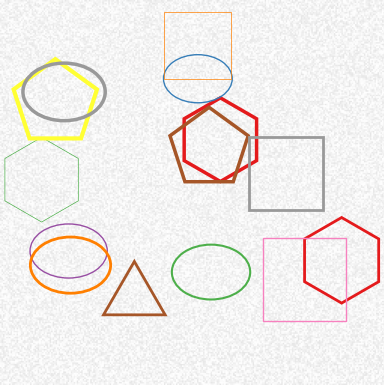[{"shape": "hexagon", "thickness": 2.5, "radius": 0.54, "center": [0.572, 0.637]}, {"shape": "hexagon", "thickness": 2, "radius": 0.56, "center": [0.887, 0.324]}, {"shape": "oval", "thickness": 1, "radius": 0.45, "center": [0.514, 0.795]}, {"shape": "hexagon", "thickness": 0.5, "radius": 0.55, "center": [0.108, 0.533]}, {"shape": "oval", "thickness": 1.5, "radius": 0.51, "center": [0.548, 0.293]}, {"shape": "oval", "thickness": 1, "radius": 0.5, "center": [0.178, 0.348]}, {"shape": "oval", "thickness": 2, "radius": 0.52, "center": [0.183, 0.311]}, {"shape": "square", "thickness": 0.5, "radius": 0.43, "center": [0.513, 0.882]}, {"shape": "pentagon", "thickness": 3, "radius": 0.57, "center": [0.144, 0.733]}, {"shape": "pentagon", "thickness": 2.5, "radius": 0.53, "center": [0.543, 0.614]}, {"shape": "triangle", "thickness": 2, "radius": 0.46, "center": [0.349, 0.228]}, {"shape": "square", "thickness": 1, "radius": 0.54, "center": [0.791, 0.274]}, {"shape": "oval", "thickness": 2.5, "radius": 0.53, "center": [0.166, 0.761]}, {"shape": "square", "thickness": 2, "radius": 0.48, "center": [0.743, 0.55]}]